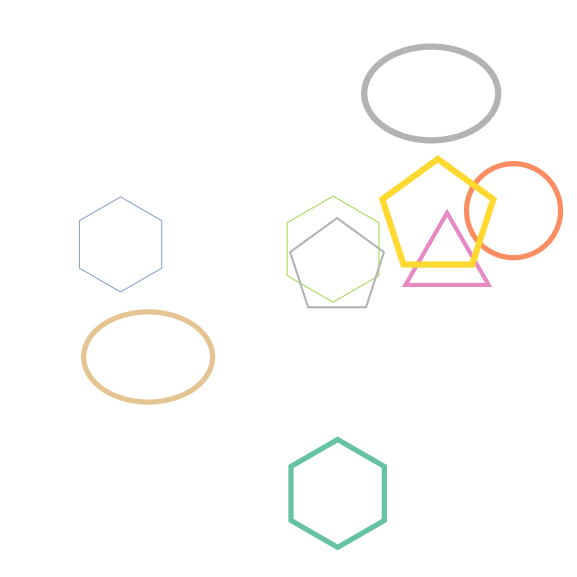[{"shape": "hexagon", "thickness": 2.5, "radius": 0.47, "center": [0.585, 0.145]}, {"shape": "circle", "thickness": 2.5, "radius": 0.41, "center": [0.889, 0.634]}, {"shape": "hexagon", "thickness": 0.5, "radius": 0.41, "center": [0.209, 0.576]}, {"shape": "triangle", "thickness": 2, "radius": 0.42, "center": [0.774, 0.547]}, {"shape": "hexagon", "thickness": 0.5, "radius": 0.46, "center": [0.577, 0.568]}, {"shape": "pentagon", "thickness": 3, "radius": 0.51, "center": [0.758, 0.623]}, {"shape": "oval", "thickness": 2.5, "radius": 0.56, "center": [0.256, 0.381]}, {"shape": "pentagon", "thickness": 1, "radius": 0.43, "center": [0.584, 0.536]}, {"shape": "oval", "thickness": 3, "radius": 0.58, "center": [0.747, 0.837]}]